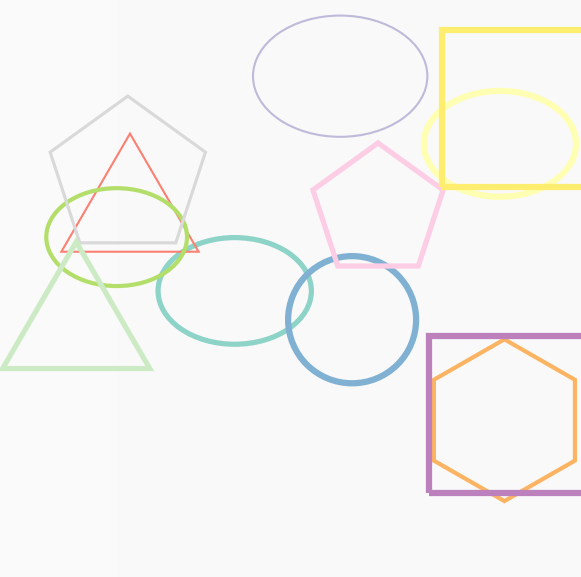[{"shape": "oval", "thickness": 2.5, "radius": 0.66, "center": [0.404, 0.495]}, {"shape": "oval", "thickness": 3, "radius": 0.65, "center": [0.86, 0.75]}, {"shape": "oval", "thickness": 1, "radius": 0.75, "center": [0.585, 0.867]}, {"shape": "triangle", "thickness": 1, "radius": 0.68, "center": [0.224, 0.631]}, {"shape": "circle", "thickness": 3, "radius": 0.55, "center": [0.606, 0.446]}, {"shape": "hexagon", "thickness": 2, "radius": 0.7, "center": [0.868, 0.272]}, {"shape": "oval", "thickness": 2, "radius": 0.61, "center": [0.201, 0.589]}, {"shape": "pentagon", "thickness": 2.5, "radius": 0.59, "center": [0.65, 0.634]}, {"shape": "pentagon", "thickness": 1.5, "radius": 0.7, "center": [0.22, 0.692]}, {"shape": "square", "thickness": 3, "radius": 0.68, "center": [0.875, 0.281]}, {"shape": "triangle", "thickness": 2.5, "radius": 0.73, "center": [0.131, 0.434]}, {"shape": "square", "thickness": 3, "radius": 0.68, "center": [0.897, 0.811]}]